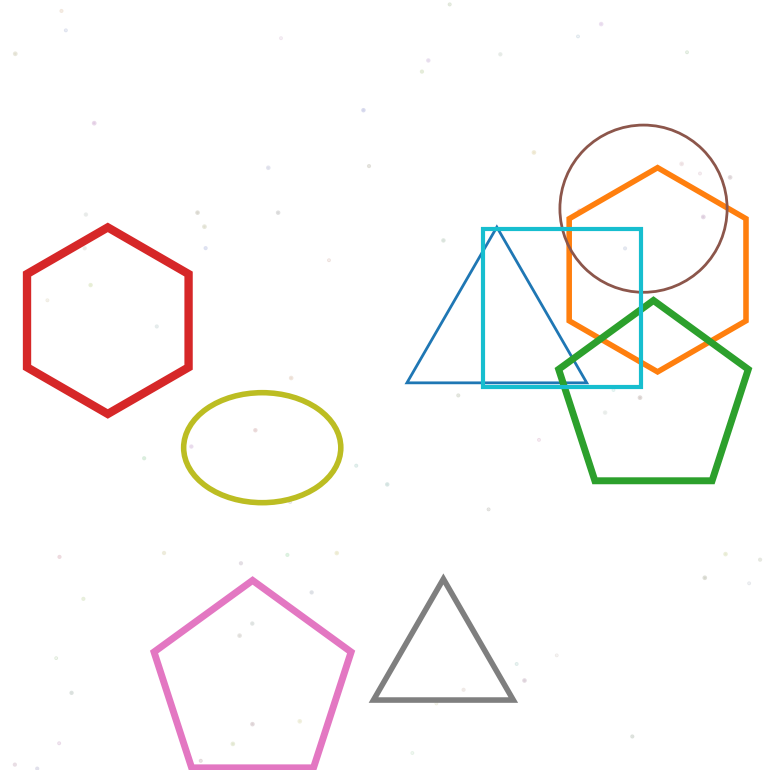[{"shape": "triangle", "thickness": 1, "radius": 0.67, "center": [0.645, 0.57]}, {"shape": "hexagon", "thickness": 2, "radius": 0.66, "center": [0.854, 0.65]}, {"shape": "pentagon", "thickness": 2.5, "radius": 0.65, "center": [0.849, 0.48]}, {"shape": "hexagon", "thickness": 3, "radius": 0.61, "center": [0.14, 0.584]}, {"shape": "circle", "thickness": 1, "radius": 0.54, "center": [0.836, 0.729]}, {"shape": "pentagon", "thickness": 2.5, "radius": 0.67, "center": [0.328, 0.112]}, {"shape": "triangle", "thickness": 2, "radius": 0.52, "center": [0.576, 0.143]}, {"shape": "oval", "thickness": 2, "radius": 0.51, "center": [0.341, 0.419]}, {"shape": "square", "thickness": 1.5, "radius": 0.51, "center": [0.73, 0.6]}]